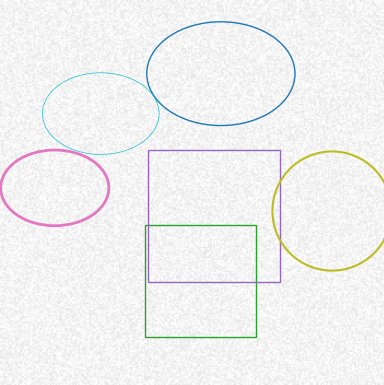[{"shape": "oval", "thickness": 1, "radius": 0.96, "center": [0.574, 0.809]}, {"shape": "square", "thickness": 1, "radius": 0.72, "center": [0.52, 0.271]}, {"shape": "square", "thickness": 1, "radius": 0.86, "center": [0.556, 0.439]}, {"shape": "oval", "thickness": 2, "radius": 0.7, "center": [0.142, 0.512]}, {"shape": "circle", "thickness": 1.5, "radius": 0.77, "center": [0.862, 0.452]}, {"shape": "oval", "thickness": 0.5, "radius": 0.76, "center": [0.262, 0.705]}]